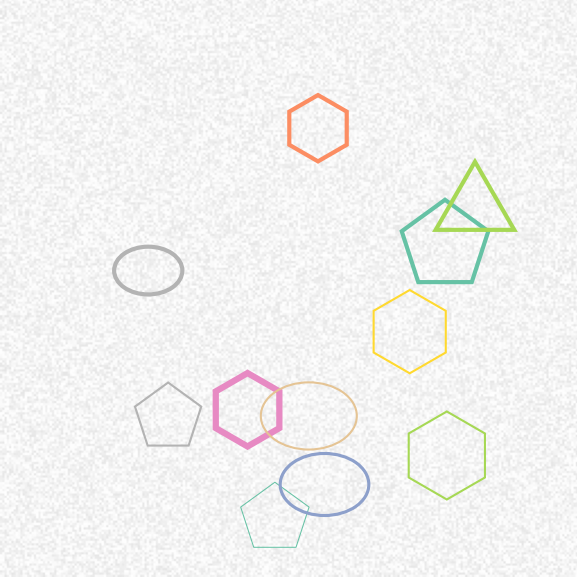[{"shape": "pentagon", "thickness": 2, "radius": 0.39, "center": [0.771, 0.574]}, {"shape": "pentagon", "thickness": 0.5, "radius": 0.31, "center": [0.476, 0.102]}, {"shape": "hexagon", "thickness": 2, "radius": 0.29, "center": [0.551, 0.777]}, {"shape": "oval", "thickness": 1.5, "radius": 0.38, "center": [0.562, 0.16]}, {"shape": "hexagon", "thickness": 3, "radius": 0.32, "center": [0.429, 0.29]}, {"shape": "hexagon", "thickness": 1, "radius": 0.38, "center": [0.774, 0.21]}, {"shape": "triangle", "thickness": 2, "radius": 0.39, "center": [0.822, 0.64]}, {"shape": "hexagon", "thickness": 1, "radius": 0.36, "center": [0.709, 0.425]}, {"shape": "oval", "thickness": 1, "radius": 0.42, "center": [0.535, 0.279]}, {"shape": "oval", "thickness": 2, "radius": 0.3, "center": [0.257, 0.531]}, {"shape": "pentagon", "thickness": 1, "radius": 0.3, "center": [0.291, 0.276]}]